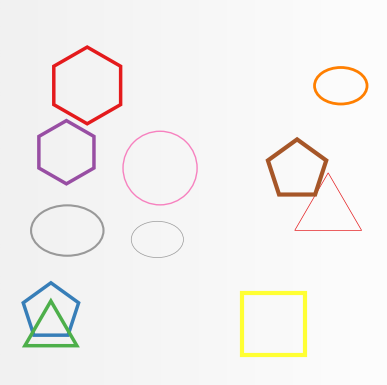[{"shape": "triangle", "thickness": 0.5, "radius": 0.5, "center": [0.847, 0.451]}, {"shape": "hexagon", "thickness": 2.5, "radius": 0.5, "center": [0.225, 0.778]}, {"shape": "pentagon", "thickness": 2.5, "radius": 0.38, "center": [0.131, 0.19]}, {"shape": "triangle", "thickness": 2.5, "radius": 0.39, "center": [0.131, 0.141]}, {"shape": "hexagon", "thickness": 2.5, "radius": 0.41, "center": [0.171, 0.605]}, {"shape": "oval", "thickness": 2, "radius": 0.34, "center": [0.879, 0.777]}, {"shape": "square", "thickness": 3, "radius": 0.41, "center": [0.706, 0.158]}, {"shape": "pentagon", "thickness": 3, "radius": 0.4, "center": [0.767, 0.559]}, {"shape": "circle", "thickness": 1, "radius": 0.48, "center": [0.413, 0.563]}, {"shape": "oval", "thickness": 0.5, "radius": 0.34, "center": [0.406, 0.378]}, {"shape": "oval", "thickness": 1.5, "radius": 0.47, "center": [0.174, 0.401]}]